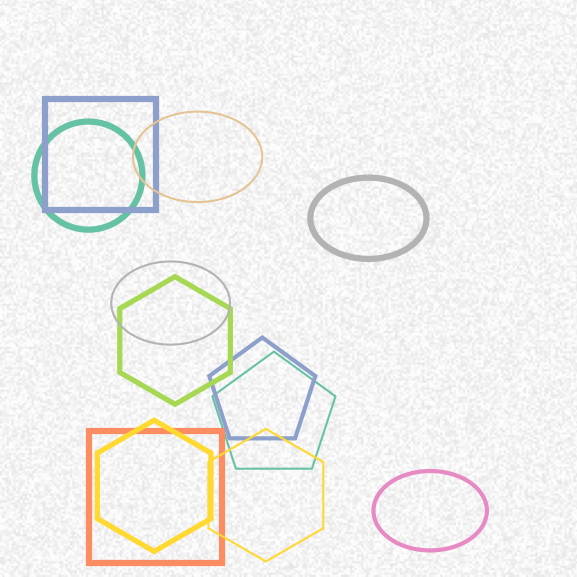[{"shape": "circle", "thickness": 3, "radius": 0.47, "center": [0.153, 0.695]}, {"shape": "pentagon", "thickness": 1, "radius": 0.56, "center": [0.474, 0.278]}, {"shape": "square", "thickness": 3, "radius": 0.57, "center": [0.269, 0.139]}, {"shape": "square", "thickness": 3, "radius": 0.48, "center": [0.174, 0.731]}, {"shape": "pentagon", "thickness": 2, "radius": 0.48, "center": [0.454, 0.318]}, {"shape": "oval", "thickness": 2, "radius": 0.49, "center": [0.745, 0.115]}, {"shape": "hexagon", "thickness": 2.5, "radius": 0.55, "center": [0.303, 0.41]}, {"shape": "hexagon", "thickness": 2.5, "radius": 0.57, "center": [0.267, 0.158]}, {"shape": "hexagon", "thickness": 1, "radius": 0.57, "center": [0.46, 0.142]}, {"shape": "oval", "thickness": 1, "radius": 0.56, "center": [0.342, 0.728]}, {"shape": "oval", "thickness": 3, "radius": 0.5, "center": [0.638, 0.621]}, {"shape": "oval", "thickness": 1, "radius": 0.51, "center": [0.295, 0.474]}]